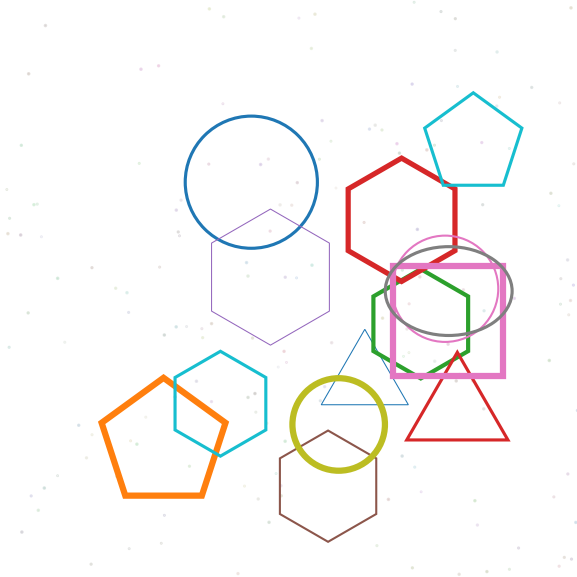[{"shape": "circle", "thickness": 1.5, "radius": 0.57, "center": [0.435, 0.684]}, {"shape": "triangle", "thickness": 0.5, "radius": 0.44, "center": [0.632, 0.342]}, {"shape": "pentagon", "thickness": 3, "radius": 0.56, "center": [0.283, 0.232]}, {"shape": "hexagon", "thickness": 2, "radius": 0.47, "center": [0.729, 0.439]}, {"shape": "hexagon", "thickness": 2.5, "radius": 0.53, "center": [0.695, 0.619]}, {"shape": "triangle", "thickness": 1.5, "radius": 0.51, "center": [0.792, 0.288]}, {"shape": "hexagon", "thickness": 0.5, "radius": 0.59, "center": [0.468, 0.519]}, {"shape": "hexagon", "thickness": 1, "radius": 0.48, "center": [0.568, 0.157]}, {"shape": "square", "thickness": 3, "radius": 0.48, "center": [0.775, 0.444]}, {"shape": "circle", "thickness": 1, "radius": 0.46, "center": [0.771, 0.499]}, {"shape": "oval", "thickness": 1.5, "radius": 0.55, "center": [0.777, 0.495]}, {"shape": "circle", "thickness": 3, "radius": 0.4, "center": [0.586, 0.264]}, {"shape": "pentagon", "thickness": 1.5, "radius": 0.44, "center": [0.82, 0.75]}, {"shape": "hexagon", "thickness": 1.5, "radius": 0.45, "center": [0.382, 0.3]}]